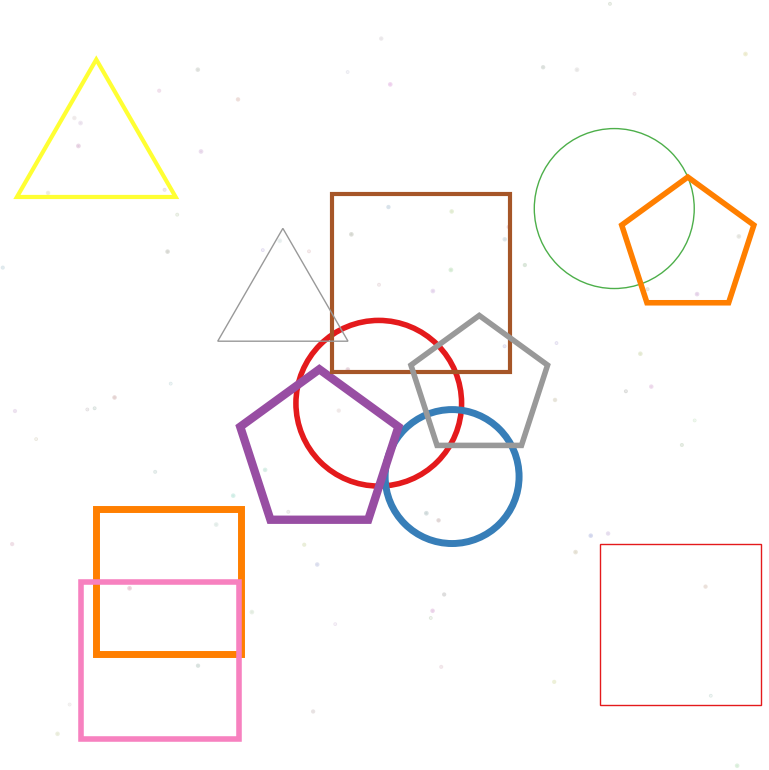[{"shape": "circle", "thickness": 2, "radius": 0.54, "center": [0.492, 0.476]}, {"shape": "square", "thickness": 0.5, "radius": 0.52, "center": [0.883, 0.189]}, {"shape": "circle", "thickness": 2.5, "radius": 0.43, "center": [0.587, 0.381]}, {"shape": "circle", "thickness": 0.5, "radius": 0.52, "center": [0.798, 0.729]}, {"shape": "pentagon", "thickness": 3, "radius": 0.54, "center": [0.415, 0.412]}, {"shape": "pentagon", "thickness": 2, "radius": 0.45, "center": [0.893, 0.68]}, {"shape": "square", "thickness": 2.5, "radius": 0.47, "center": [0.218, 0.245]}, {"shape": "triangle", "thickness": 1.5, "radius": 0.6, "center": [0.125, 0.804]}, {"shape": "square", "thickness": 1.5, "radius": 0.58, "center": [0.547, 0.632]}, {"shape": "square", "thickness": 2, "radius": 0.51, "center": [0.208, 0.142]}, {"shape": "pentagon", "thickness": 2, "radius": 0.47, "center": [0.622, 0.497]}, {"shape": "triangle", "thickness": 0.5, "radius": 0.49, "center": [0.367, 0.606]}]